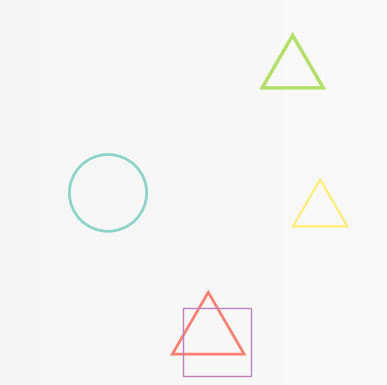[{"shape": "circle", "thickness": 2, "radius": 0.5, "center": [0.279, 0.499]}, {"shape": "triangle", "thickness": 2, "radius": 0.54, "center": [0.537, 0.134]}, {"shape": "triangle", "thickness": 2.5, "radius": 0.45, "center": [0.755, 0.817]}, {"shape": "square", "thickness": 1, "radius": 0.44, "center": [0.561, 0.112]}, {"shape": "triangle", "thickness": 1.5, "radius": 0.4, "center": [0.826, 0.453]}]